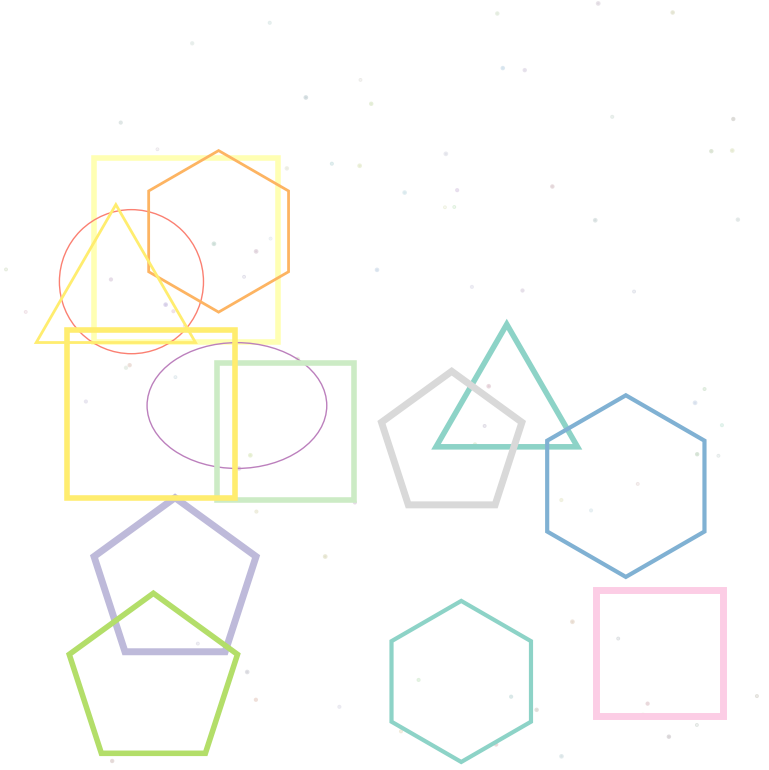[{"shape": "triangle", "thickness": 2, "radius": 0.53, "center": [0.658, 0.473]}, {"shape": "hexagon", "thickness": 1.5, "radius": 0.52, "center": [0.599, 0.115]}, {"shape": "square", "thickness": 2, "radius": 0.6, "center": [0.242, 0.675]}, {"shape": "pentagon", "thickness": 2.5, "radius": 0.55, "center": [0.227, 0.243]}, {"shape": "circle", "thickness": 0.5, "radius": 0.47, "center": [0.171, 0.634]}, {"shape": "hexagon", "thickness": 1.5, "radius": 0.59, "center": [0.813, 0.369]}, {"shape": "hexagon", "thickness": 1, "radius": 0.52, "center": [0.284, 0.7]}, {"shape": "pentagon", "thickness": 2, "radius": 0.57, "center": [0.199, 0.115]}, {"shape": "square", "thickness": 2.5, "radius": 0.41, "center": [0.857, 0.152]}, {"shape": "pentagon", "thickness": 2.5, "radius": 0.48, "center": [0.587, 0.422]}, {"shape": "oval", "thickness": 0.5, "radius": 0.58, "center": [0.308, 0.473]}, {"shape": "square", "thickness": 2, "radius": 0.44, "center": [0.371, 0.439]}, {"shape": "square", "thickness": 2, "radius": 0.55, "center": [0.196, 0.462]}, {"shape": "triangle", "thickness": 1, "radius": 0.6, "center": [0.15, 0.615]}]